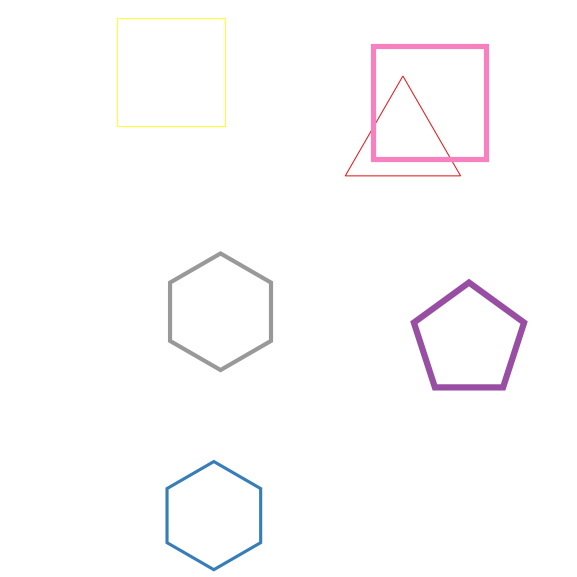[{"shape": "triangle", "thickness": 0.5, "radius": 0.58, "center": [0.698, 0.752]}, {"shape": "hexagon", "thickness": 1.5, "radius": 0.47, "center": [0.37, 0.106]}, {"shape": "pentagon", "thickness": 3, "radius": 0.5, "center": [0.812, 0.41]}, {"shape": "square", "thickness": 0.5, "radius": 0.47, "center": [0.297, 0.875]}, {"shape": "square", "thickness": 2.5, "radius": 0.49, "center": [0.744, 0.822]}, {"shape": "hexagon", "thickness": 2, "radius": 0.5, "center": [0.382, 0.459]}]